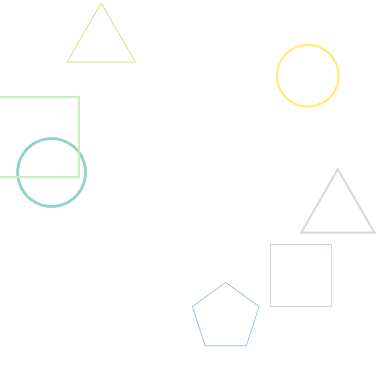[{"shape": "circle", "thickness": 2, "radius": 0.44, "center": [0.134, 0.552]}, {"shape": "square", "thickness": 0.5, "radius": 0.4, "center": [0.78, 0.285]}, {"shape": "pentagon", "thickness": 0.5, "radius": 0.46, "center": [0.586, 0.176]}, {"shape": "triangle", "thickness": 0.5, "radius": 0.51, "center": [0.263, 0.89]}, {"shape": "triangle", "thickness": 1.5, "radius": 0.55, "center": [0.878, 0.451]}, {"shape": "square", "thickness": 1.5, "radius": 0.52, "center": [0.1, 0.645]}, {"shape": "circle", "thickness": 1.5, "radius": 0.4, "center": [0.799, 0.803]}]